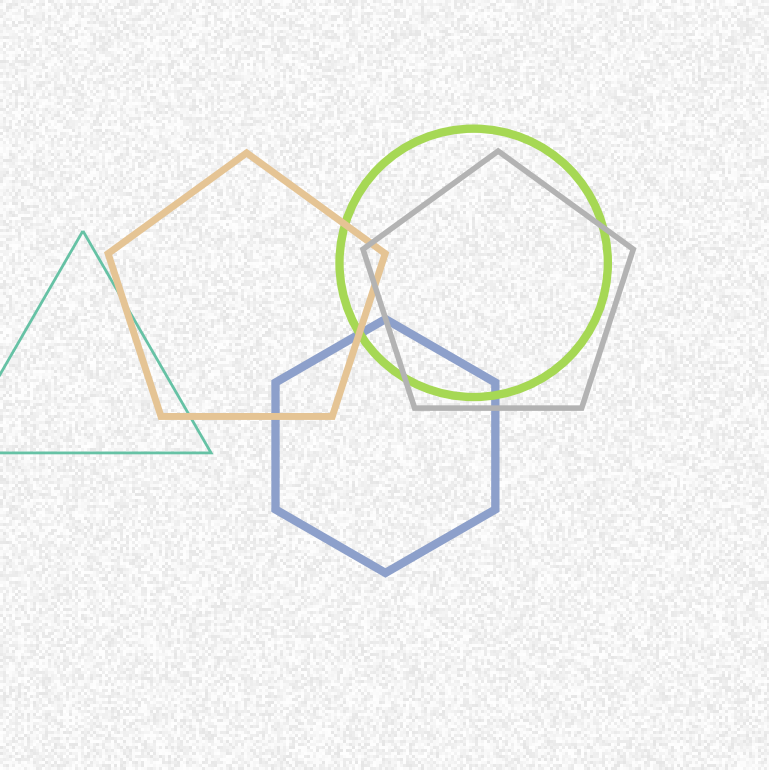[{"shape": "triangle", "thickness": 1, "radius": 0.96, "center": [0.108, 0.508]}, {"shape": "hexagon", "thickness": 3, "radius": 0.82, "center": [0.501, 0.421]}, {"shape": "circle", "thickness": 3, "radius": 0.87, "center": [0.615, 0.659]}, {"shape": "pentagon", "thickness": 2.5, "radius": 0.95, "center": [0.32, 0.612]}, {"shape": "pentagon", "thickness": 2, "radius": 0.92, "center": [0.647, 0.619]}]